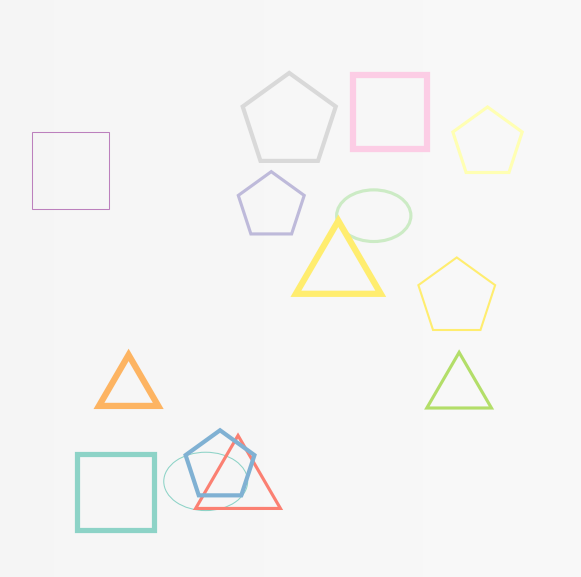[{"shape": "square", "thickness": 2.5, "radius": 0.33, "center": [0.198, 0.147]}, {"shape": "oval", "thickness": 0.5, "radius": 0.36, "center": [0.354, 0.166]}, {"shape": "pentagon", "thickness": 1.5, "radius": 0.31, "center": [0.839, 0.751]}, {"shape": "pentagon", "thickness": 1.5, "radius": 0.3, "center": [0.467, 0.642]}, {"shape": "triangle", "thickness": 1.5, "radius": 0.42, "center": [0.409, 0.161]}, {"shape": "pentagon", "thickness": 2, "radius": 0.31, "center": [0.379, 0.192]}, {"shape": "triangle", "thickness": 3, "radius": 0.29, "center": [0.221, 0.326]}, {"shape": "triangle", "thickness": 1.5, "radius": 0.32, "center": [0.79, 0.325]}, {"shape": "square", "thickness": 3, "radius": 0.32, "center": [0.672, 0.805]}, {"shape": "pentagon", "thickness": 2, "radius": 0.42, "center": [0.498, 0.789]}, {"shape": "square", "thickness": 0.5, "radius": 0.33, "center": [0.121, 0.704]}, {"shape": "oval", "thickness": 1.5, "radius": 0.32, "center": [0.643, 0.626]}, {"shape": "pentagon", "thickness": 1, "radius": 0.35, "center": [0.786, 0.484]}, {"shape": "triangle", "thickness": 3, "radius": 0.42, "center": [0.582, 0.533]}]